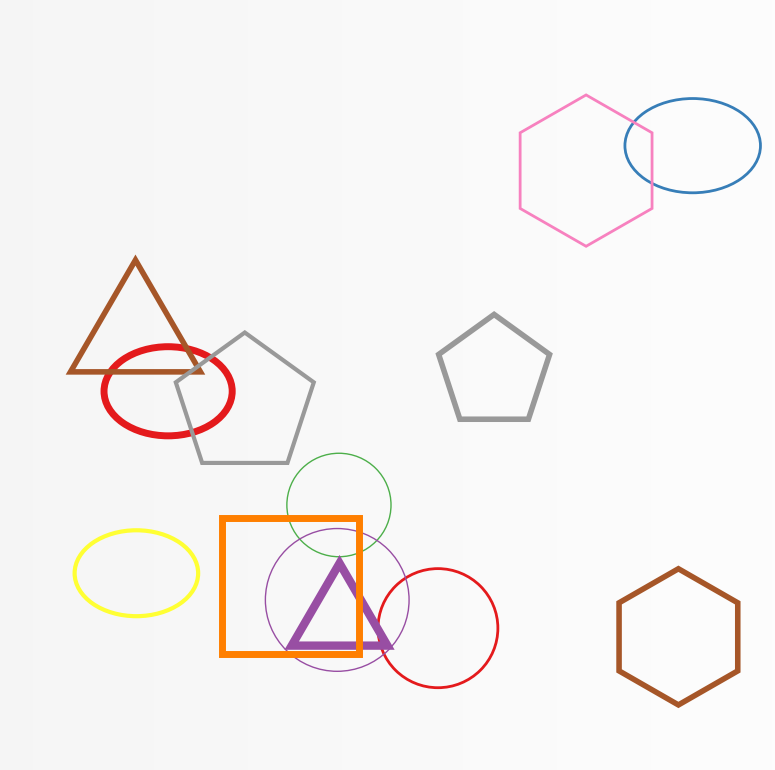[{"shape": "circle", "thickness": 1, "radius": 0.39, "center": [0.565, 0.184]}, {"shape": "oval", "thickness": 2.5, "radius": 0.41, "center": [0.217, 0.492]}, {"shape": "oval", "thickness": 1, "radius": 0.44, "center": [0.894, 0.811]}, {"shape": "circle", "thickness": 0.5, "radius": 0.34, "center": [0.437, 0.344]}, {"shape": "triangle", "thickness": 3, "radius": 0.36, "center": [0.438, 0.197]}, {"shape": "circle", "thickness": 0.5, "radius": 0.46, "center": [0.435, 0.221]}, {"shape": "square", "thickness": 2.5, "radius": 0.44, "center": [0.375, 0.239]}, {"shape": "oval", "thickness": 1.5, "radius": 0.4, "center": [0.176, 0.256]}, {"shape": "hexagon", "thickness": 2, "radius": 0.44, "center": [0.875, 0.173]}, {"shape": "triangle", "thickness": 2, "radius": 0.48, "center": [0.175, 0.565]}, {"shape": "hexagon", "thickness": 1, "radius": 0.49, "center": [0.756, 0.778]}, {"shape": "pentagon", "thickness": 1.5, "radius": 0.47, "center": [0.316, 0.475]}, {"shape": "pentagon", "thickness": 2, "radius": 0.38, "center": [0.638, 0.516]}]